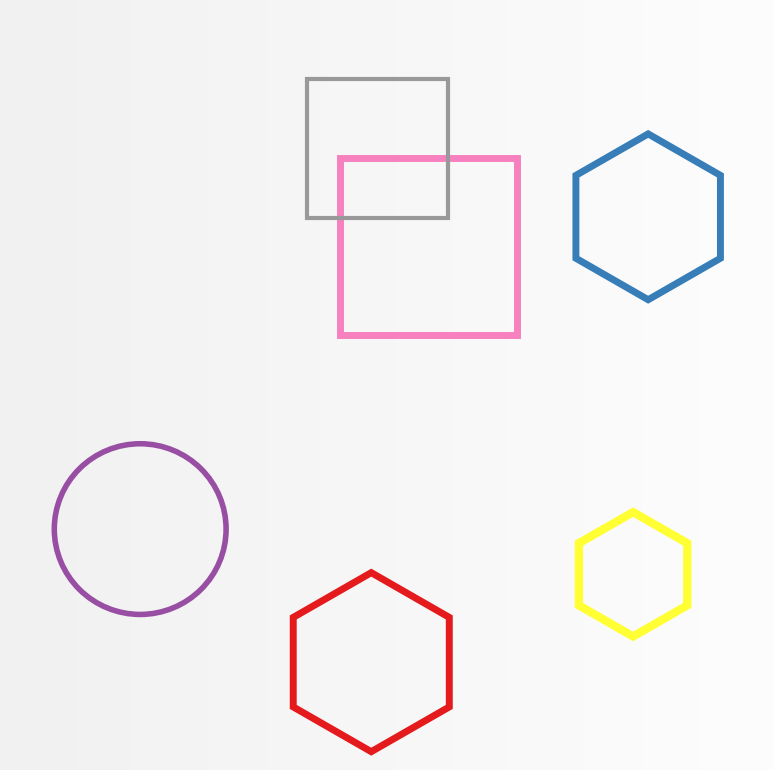[{"shape": "hexagon", "thickness": 2.5, "radius": 0.58, "center": [0.479, 0.14]}, {"shape": "hexagon", "thickness": 2.5, "radius": 0.54, "center": [0.836, 0.718]}, {"shape": "circle", "thickness": 2, "radius": 0.55, "center": [0.181, 0.313]}, {"shape": "hexagon", "thickness": 3, "radius": 0.4, "center": [0.817, 0.254]}, {"shape": "square", "thickness": 2.5, "radius": 0.57, "center": [0.553, 0.679]}, {"shape": "square", "thickness": 1.5, "radius": 0.45, "center": [0.487, 0.807]}]